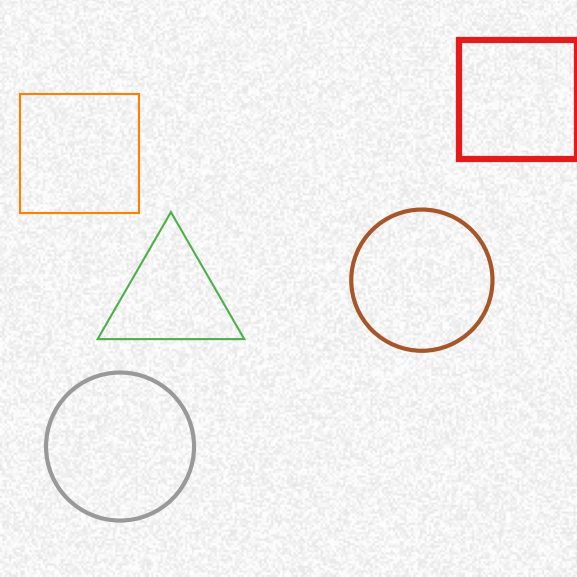[{"shape": "square", "thickness": 3, "radius": 0.51, "center": [0.897, 0.826]}, {"shape": "triangle", "thickness": 1, "radius": 0.73, "center": [0.296, 0.485]}, {"shape": "square", "thickness": 1, "radius": 0.51, "center": [0.137, 0.733]}, {"shape": "circle", "thickness": 2, "radius": 0.61, "center": [0.731, 0.514]}, {"shape": "circle", "thickness": 2, "radius": 0.64, "center": [0.208, 0.226]}]